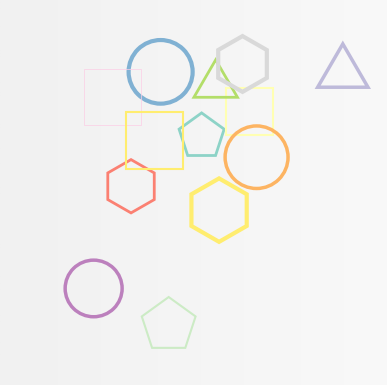[{"shape": "pentagon", "thickness": 2, "radius": 0.31, "center": [0.52, 0.646]}, {"shape": "square", "thickness": 1.5, "radius": 0.31, "center": [0.643, 0.71]}, {"shape": "triangle", "thickness": 2.5, "radius": 0.37, "center": [0.885, 0.811]}, {"shape": "hexagon", "thickness": 2, "radius": 0.35, "center": [0.338, 0.516]}, {"shape": "circle", "thickness": 3, "radius": 0.41, "center": [0.415, 0.813]}, {"shape": "circle", "thickness": 2.5, "radius": 0.41, "center": [0.662, 0.592]}, {"shape": "triangle", "thickness": 2, "radius": 0.32, "center": [0.557, 0.78]}, {"shape": "square", "thickness": 0.5, "radius": 0.36, "center": [0.29, 0.747]}, {"shape": "hexagon", "thickness": 3, "radius": 0.36, "center": [0.626, 0.834]}, {"shape": "circle", "thickness": 2.5, "radius": 0.37, "center": [0.242, 0.251]}, {"shape": "pentagon", "thickness": 1.5, "radius": 0.36, "center": [0.435, 0.156]}, {"shape": "hexagon", "thickness": 3, "radius": 0.41, "center": [0.565, 0.454]}, {"shape": "square", "thickness": 1.5, "radius": 0.37, "center": [0.399, 0.635]}]